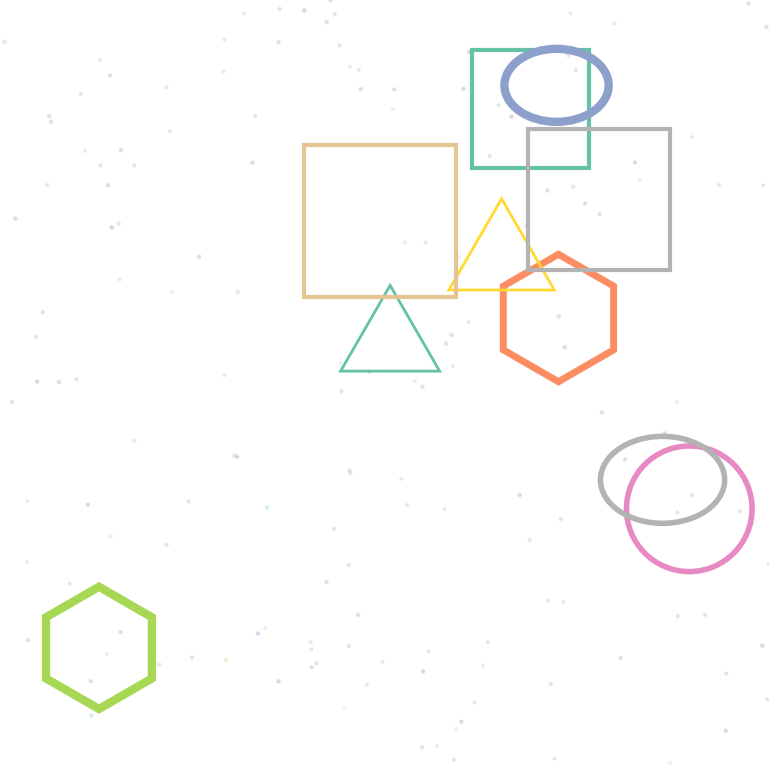[{"shape": "triangle", "thickness": 1, "radius": 0.37, "center": [0.507, 0.555]}, {"shape": "square", "thickness": 1.5, "radius": 0.38, "center": [0.689, 0.858]}, {"shape": "hexagon", "thickness": 2.5, "radius": 0.41, "center": [0.725, 0.587]}, {"shape": "oval", "thickness": 3, "radius": 0.34, "center": [0.723, 0.889]}, {"shape": "circle", "thickness": 2, "radius": 0.41, "center": [0.895, 0.339]}, {"shape": "hexagon", "thickness": 3, "radius": 0.4, "center": [0.129, 0.159]}, {"shape": "triangle", "thickness": 1, "radius": 0.4, "center": [0.651, 0.663]}, {"shape": "square", "thickness": 1.5, "radius": 0.49, "center": [0.493, 0.713]}, {"shape": "square", "thickness": 1.5, "radius": 0.46, "center": [0.778, 0.741]}, {"shape": "oval", "thickness": 2, "radius": 0.4, "center": [0.86, 0.377]}]